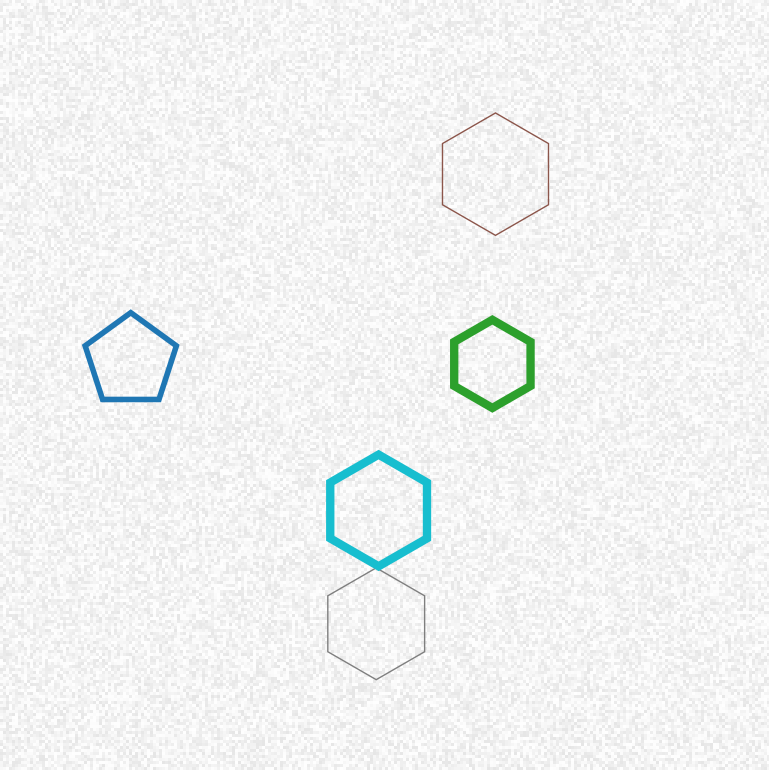[{"shape": "pentagon", "thickness": 2, "radius": 0.31, "center": [0.17, 0.532]}, {"shape": "hexagon", "thickness": 3, "radius": 0.29, "center": [0.639, 0.527]}, {"shape": "hexagon", "thickness": 0.5, "radius": 0.4, "center": [0.643, 0.774]}, {"shape": "hexagon", "thickness": 0.5, "radius": 0.36, "center": [0.489, 0.19]}, {"shape": "hexagon", "thickness": 3, "radius": 0.36, "center": [0.492, 0.337]}]